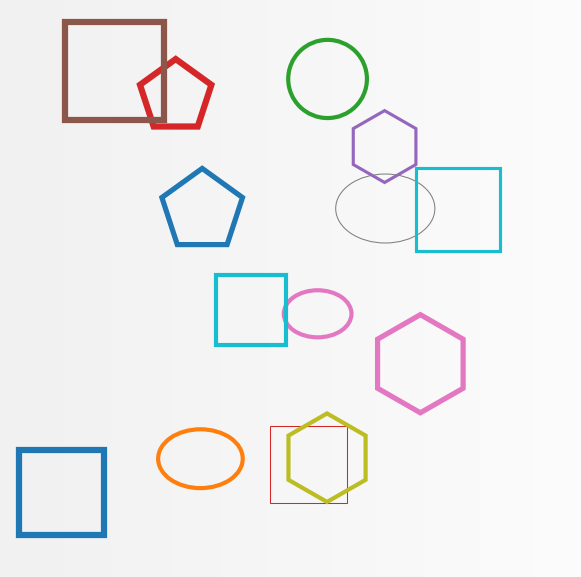[{"shape": "square", "thickness": 3, "radius": 0.37, "center": [0.106, 0.146]}, {"shape": "pentagon", "thickness": 2.5, "radius": 0.36, "center": [0.348, 0.635]}, {"shape": "oval", "thickness": 2, "radius": 0.36, "center": [0.345, 0.205]}, {"shape": "circle", "thickness": 2, "radius": 0.34, "center": [0.564, 0.862]}, {"shape": "square", "thickness": 0.5, "radius": 0.33, "center": [0.531, 0.195]}, {"shape": "pentagon", "thickness": 3, "radius": 0.32, "center": [0.302, 0.832]}, {"shape": "hexagon", "thickness": 1.5, "radius": 0.31, "center": [0.662, 0.745]}, {"shape": "square", "thickness": 3, "radius": 0.43, "center": [0.197, 0.877]}, {"shape": "hexagon", "thickness": 2.5, "radius": 0.42, "center": [0.723, 0.369]}, {"shape": "oval", "thickness": 2, "radius": 0.29, "center": [0.546, 0.456]}, {"shape": "oval", "thickness": 0.5, "radius": 0.43, "center": [0.663, 0.638]}, {"shape": "hexagon", "thickness": 2, "radius": 0.38, "center": [0.563, 0.207]}, {"shape": "square", "thickness": 1.5, "radius": 0.36, "center": [0.788, 0.637]}, {"shape": "square", "thickness": 2, "radius": 0.3, "center": [0.432, 0.462]}]